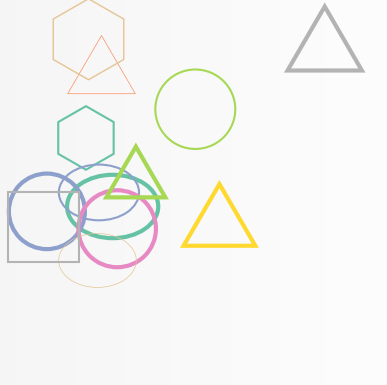[{"shape": "oval", "thickness": 3, "radius": 0.59, "center": [0.291, 0.464]}, {"shape": "hexagon", "thickness": 1.5, "radius": 0.41, "center": [0.222, 0.642]}, {"shape": "triangle", "thickness": 0.5, "radius": 0.5, "center": [0.262, 0.807]}, {"shape": "circle", "thickness": 3, "radius": 0.49, "center": [0.121, 0.451]}, {"shape": "oval", "thickness": 1.5, "radius": 0.52, "center": [0.255, 0.5]}, {"shape": "circle", "thickness": 3, "radius": 0.5, "center": [0.302, 0.406]}, {"shape": "circle", "thickness": 1.5, "radius": 0.52, "center": [0.504, 0.716]}, {"shape": "triangle", "thickness": 3, "radius": 0.44, "center": [0.351, 0.531]}, {"shape": "triangle", "thickness": 3, "radius": 0.53, "center": [0.566, 0.415]}, {"shape": "hexagon", "thickness": 1, "radius": 0.53, "center": [0.228, 0.898]}, {"shape": "oval", "thickness": 0.5, "radius": 0.5, "center": [0.252, 0.324]}, {"shape": "square", "thickness": 1.5, "radius": 0.46, "center": [0.113, 0.41]}, {"shape": "triangle", "thickness": 3, "radius": 0.55, "center": [0.838, 0.872]}]